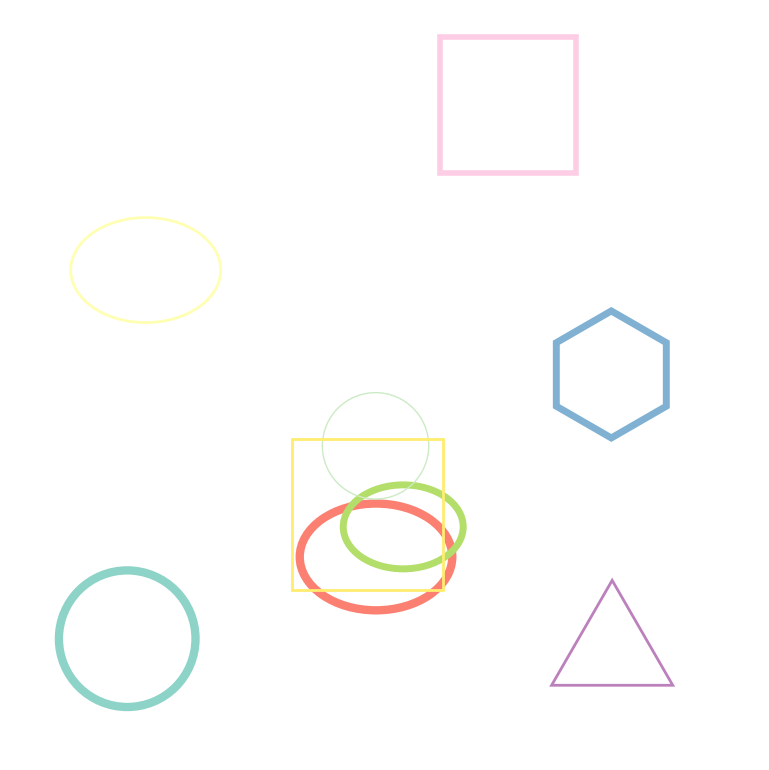[{"shape": "circle", "thickness": 3, "radius": 0.44, "center": [0.165, 0.171]}, {"shape": "oval", "thickness": 1, "radius": 0.49, "center": [0.189, 0.649]}, {"shape": "oval", "thickness": 3, "radius": 0.5, "center": [0.488, 0.277]}, {"shape": "hexagon", "thickness": 2.5, "radius": 0.41, "center": [0.794, 0.514]}, {"shape": "oval", "thickness": 2.5, "radius": 0.39, "center": [0.524, 0.316]}, {"shape": "square", "thickness": 2, "radius": 0.44, "center": [0.66, 0.864]}, {"shape": "triangle", "thickness": 1, "radius": 0.45, "center": [0.795, 0.155]}, {"shape": "circle", "thickness": 0.5, "radius": 0.35, "center": [0.488, 0.421]}, {"shape": "square", "thickness": 1, "radius": 0.49, "center": [0.477, 0.332]}]